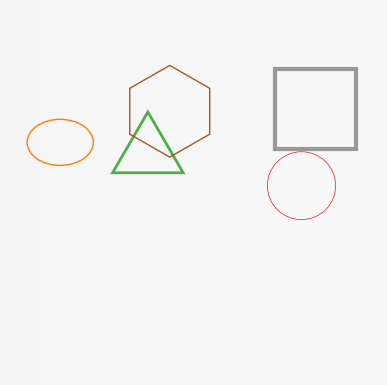[{"shape": "circle", "thickness": 0.5, "radius": 0.44, "center": [0.778, 0.518]}, {"shape": "triangle", "thickness": 2, "radius": 0.53, "center": [0.382, 0.604]}, {"shape": "oval", "thickness": 1, "radius": 0.43, "center": [0.155, 0.63]}, {"shape": "hexagon", "thickness": 1, "radius": 0.6, "center": [0.438, 0.711]}, {"shape": "square", "thickness": 3, "radius": 0.52, "center": [0.815, 0.716]}]